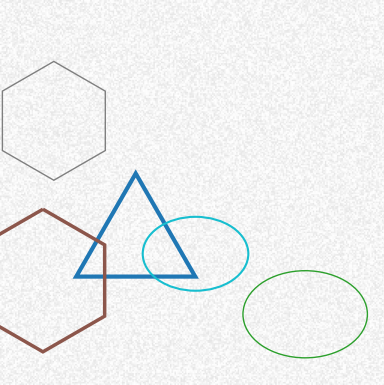[{"shape": "triangle", "thickness": 3, "radius": 0.89, "center": [0.353, 0.371]}, {"shape": "oval", "thickness": 1, "radius": 0.81, "center": [0.793, 0.184]}, {"shape": "hexagon", "thickness": 2.5, "radius": 0.93, "center": [0.112, 0.271]}, {"shape": "hexagon", "thickness": 1, "radius": 0.77, "center": [0.14, 0.686]}, {"shape": "oval", "thickness": 1.5, "radius": 0.69, "center": [0.508, 0.341]}]